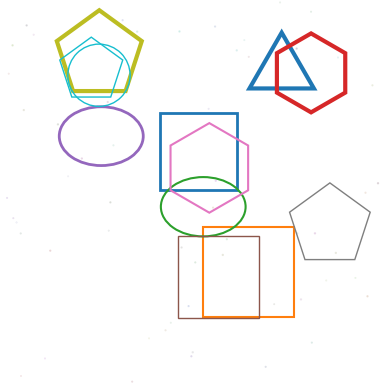[{"shape": "triangle", "thickness": 3, "radius": 0.48, "center": [0.732, 0.819]}, {"shape": "square", "thickness": 2, "radius": 0.5, "center": [0.515, 0.605]}, {"shape": "square", "thickness": 1.5, "radius": 0.58, "center": [0.645, 0.293]}, {"shape": "oval", "thickness": 1.5, "radius": 0.55, "center": [0.528, 0.463]}, {"shape": "hexagon", "thickness": 3, "radius": 0.51, "center": [0.808, 0.811]}, {"shape": "oval", "thickness": 2, "radius": 0.55, "center": [0.263, 0.646]}, {"shape": "square", "thickness": 1, "radius": 0.53, "center": [0.568, 0.28]}, {"shape": "hexagon", "thickness": 1.5, "radius": 0.58, "center": [0.544, 0.564]}, {"shape": "pentagon", "thickness": 1, "radius": 0.55, "center": [0.857, 0.415]}, {"shape": "pentagon", "thickness": 3, "radius": 0.58, "center": [0.258, 0.857]}, {"shape": "circle", "thickness": 1, "radius": 0.4, "center": [0.257, 0.805]}, {"shape": "pentagon", "thickness": 1, "radius": 0.43, "center": [0.237, 0.817]}]